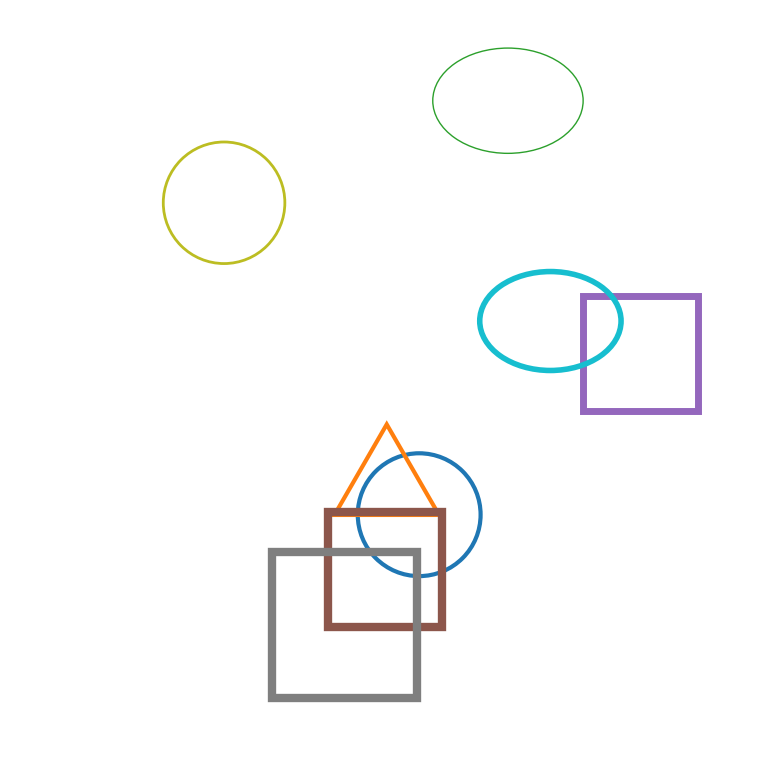[{"shape": "circle", "thickness": 1.5, "radius": 0.4, "center": [0.544, 0.332]}, {"shape": "triangle", "thickness": 1.5, "radius": 0.39, "center": [0.502, 0.37]}, {"shape": "oval", "thickness": 0.5, "radius": 0.49, "center": [0.66, 0.869]}, {"shape": "square", "thickness": 2.5, "radius": 0.37, "center": [0.831, 0.54]}, {"shape": "square", "thickness": 3, "radius": 0.37, "center": [0.5, 0.26]}, {"shape": "square", "thickness": 3, "radius": 0.47, "center": [0.447, 0.189]}, {"shape": "circle", "thickness": 1, "radius": 0.39, "center": [0.291, 0.737]}, {"shape": "oval", "thickness": 2, "radius": 0.46, "center": [0.715, 0.583]}]